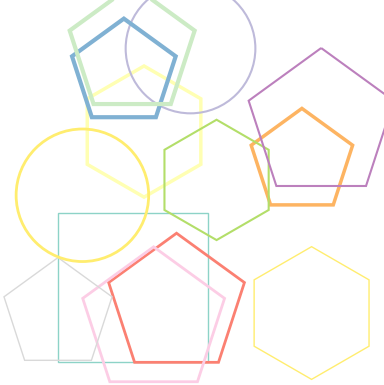[{"shape": "square", "thickness": 1, "radius": 0.97, "center": [0.346, 0.254]}, {"shape": "hexagon", "thickness": 2.5, "radius": 0.85, "center": [0.374, 0.658]}, {"shape": "circle", "thickness": 1.5, "radius": 0.84, "center": [0.495, 0.874]}, {"shape": "pentagon", "thickness": 2, "radius": 0.93, "center": [0.459, 0.209]}, {"shape": "pentagon", "thickness": 3, "radius": 0.71, "center": [0.322, 0.81]}, {"shape": "pentagon", "thickness": 2.5, "radius": 0.69, "center": [0.784, 0.58]}, {"shape": "hexagon", "thickness": 1.5, "radius": 0.78, "center": [0.563, 0.533]}, {"shape": "pentagon", "thickness": 2, "radius": 0.97, "center": [0.399, 0.165]}, {"shape": "pentagon", "thickness": 1, "radius": 0.74, "center": [0.151, 0.183]}, {"shape": "pentagon", "thickness": 1.5, "radius": 0.99, "center": [0.834, 0.677]}, {"shape": "pentagon", "thickness": 3, "radius": 0.85, "center": [0.343, 0.868]}, {"shape": "hexagon", "thickness": 1, "radius": 0.86, "center": [0.809, 0.187]}, {"shape": "circle", "thickness": 2, "radius": 0.86, "center": [0.214, 0.493]}]